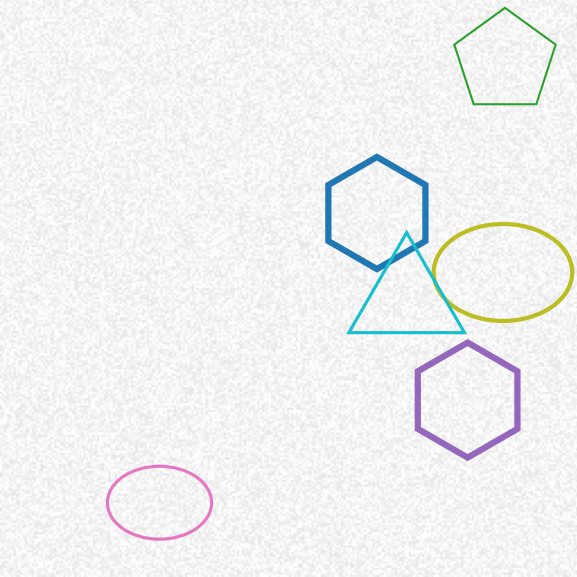[{"shape": "hexagon", "thickness": 3, "radius": 0.49, "center": [0.653, 0.63]}, {"shape": "pentagon", "thickness": 1, "radius": 0.46, "center": [0.874, 0.893]}, {"shape": "hexagon", "thickness": 3, "radius": 0.5, "center": [0.81, 0.306]}, {"shape": "oval", "thickness": 1.5, "radius": 0.45, "center": [0.276, 0.129]}, {"shape": "oval", "thickness": 2, "radius": 0.6, "center": [0.871, 0.527]}, {"shape": "triangle", "thickness": 1.5, "radius": 0.58, "center": [0.704, 0.481]}]